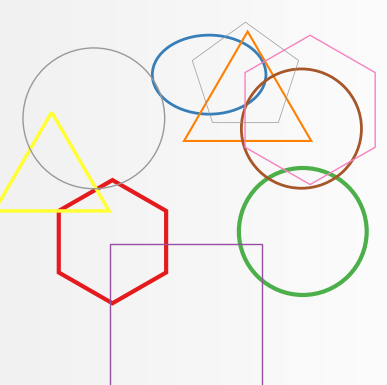[{"shape": "hexagon", "thickness": 3, "radius": 0.8, "center": [0.29, 0.372]}, {"shape": "oval", "thickness": 2, "radius": 0.73, "center": [0.54, 0.806]}, {"shape": "circle", "thickness": 3, "radius": 0.82, "center": [0.781, 0.399]}, {"shape": "square", "thickness": 1, "radius": 0.98, "center": [0.48, 0.171]}, {"shape": "triangle", "thickness": 1.5, "radius": 0.95, "center": [0.639, 0.729]}, {"shape": "triangle", "thickness": 2.5, "radius": 0.85, "center": [0.133, 0.538]}, {"shape": "circle", "thickness": 2, "radius": 0.77, "center": [0.778, 0.666]}, {"shape": "hexagon", "thickness": 1, "radius": 0.97, "center": [0.8, 0.715]}, {"shape": "circle", "thickness": 1, "radius": 0.91, "center": [0.242, 0.693]}, {"shape": "pentagon", "thickness": 0.5, "radius": 0.72, "center": [0.633, 0.798]}]